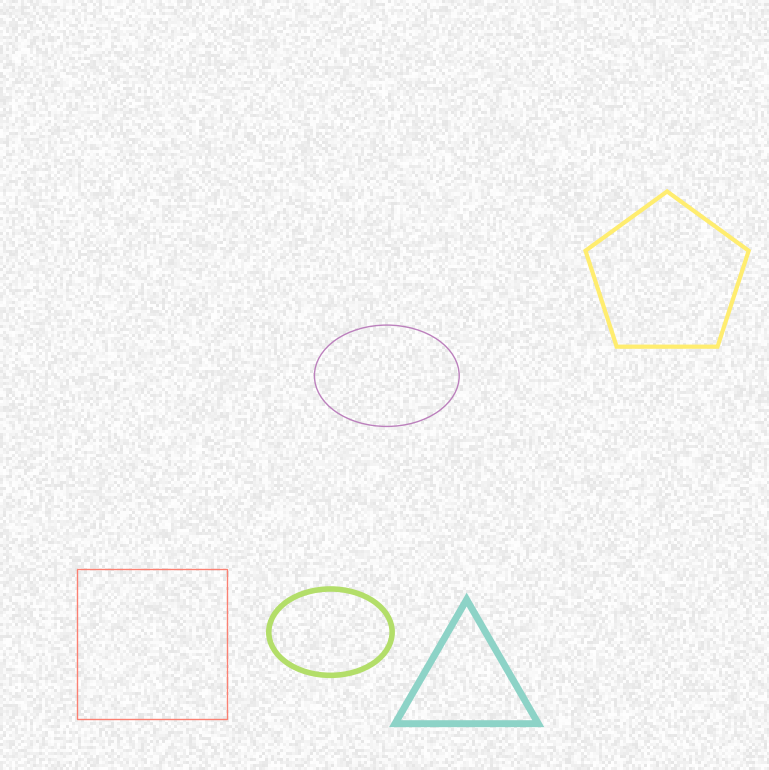[{"shape": "triangle", "thickness": 2.5, "radius": 0.54, "center": [0.606, 0.114]}, {"shape": "square", "thickness": 0.5, "radius": 0.49, "center": [0.197, 0.164]}, {"shape": "oval", "thickness": 2, "radius": 0.4, "center": [0.429, 0.179]}, {"shape": "oval", "thickness": 0.5, "radius": 0.47, "center": [0.502, 0.512]}, {"shape": "pentagon", "thickness": 1.5, "radius": 0.56, "center": [0.866, 0.64]}]